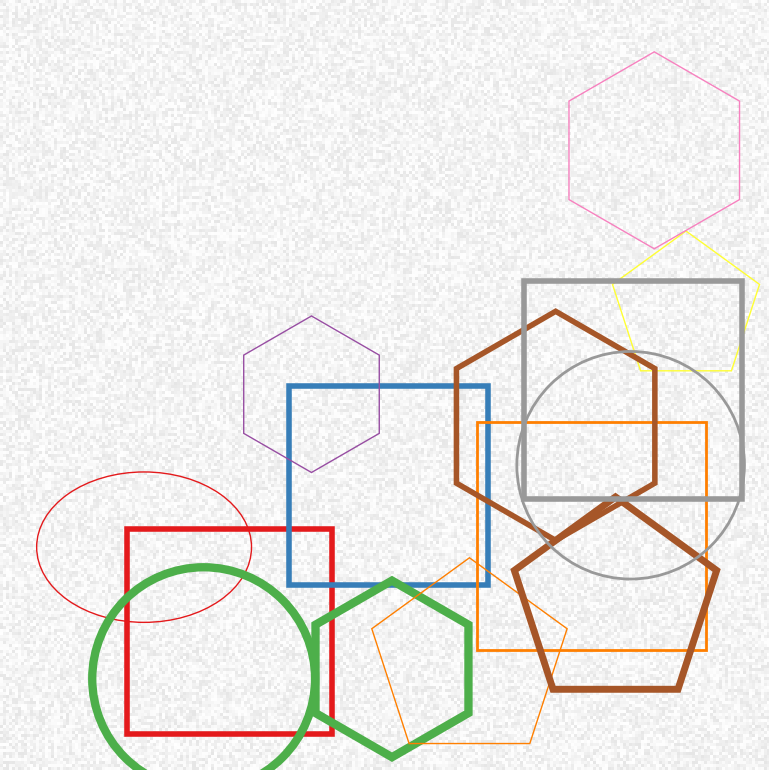[{"shape": "oval", "thickness": 0.5, "radius": 0.7, "center": [0.187, 0.289]}, {"shape": "square", "thickness": 2, "radius": 0.67, "center": [0.298, 0.18]}, {"shape": "square", "thickness": 2, "radius": 0.64, "center": [0.504, 0.369]}, {"shape": "circle", "thickness": 3, "radius": 0.72, "center": [0.264, 0.119]}, {"shape": "hexagon", "thickness": 3, "radius": 0.57, "center": [0.509, 0.131]}, {"shape": "hexagon", "thickness": 0.5, "radius": 0.51, "center": [0.405, 0.488]}, {"shape": "pentagon", "thickness": 0.5, "radius": 0.67, "center": [0.61, 0.142]}, {"shape": "square", "thickness": 1, "radius": 0.74, "center": [0.768, 0.304]}, {"shape": "pentagon", "thickness": 0.5, "radius": 0.5, "center": [0.891, 0.6]}, {"shape": "pentagon", "thickness": 2.5, "radius": 0.69, "center": [0.799, 0.217]}, {"shape": "hexagon", "thickness": 2, "radius": 0.74, "center": [0.722, 0.447]}, {"shape": "hexagon", "thickness": 0.5, "radius": 0.64, "center": [0.85, 0.805]}, {"shape": "square", "thickness": 2, "radius": 0.71, "center": [0.822, 0.494]}, {"shape": "circle", "thickness": 1, "radius": 0.74, "center": [0.819, 0.396]}]